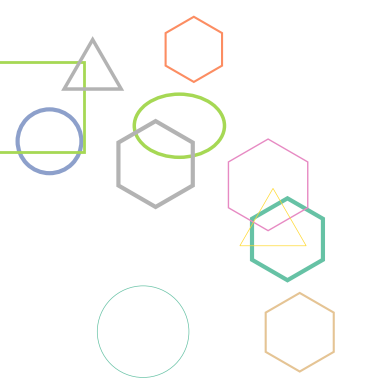[{"shape": "hexagon", "thickness": 3, "radius": 0.53, "center": [0.747, 0.379]}, {"shape": "circle", "thickness": 0.5, "radius": 0.59, "center": [0.372, 0.139]}, {"shape": "hexagon", "thickness": 1.5, "radius": 0.42, "center": [0.503, 0.872]}, {"shape": "circle", "thickness": 3, "radius": 0.41, "center": [0.129, 0.633]}, {"shape": "hexagon", "thickness": 1, "radius": 0.59, "center": [0.696, 0.52]}, {"shape": "square", "thickness": 2, "radius": 0.58, "center": [0.102, 0.722]}, {"shape": "oval", "thickness": 2.5, "radius": 0.59, "center": [0.466, 0.673]}, {"shape": "triangle", "thickness": 0.5, "radius": 0.5, "center": [0.709, 0.411]}, {"shape": "hexagon", "thickness": 1.5, "radius": 0.51, "center": [0.778, 0.137]}, {"shape": "hexagon", "thickness": 3, "radius": 0.56, "center": [0.404, 0.574]}, {"shape": "triangle", "thickness": 2.5, "radius": 0.43, "center": [0.241, 0.812]}]